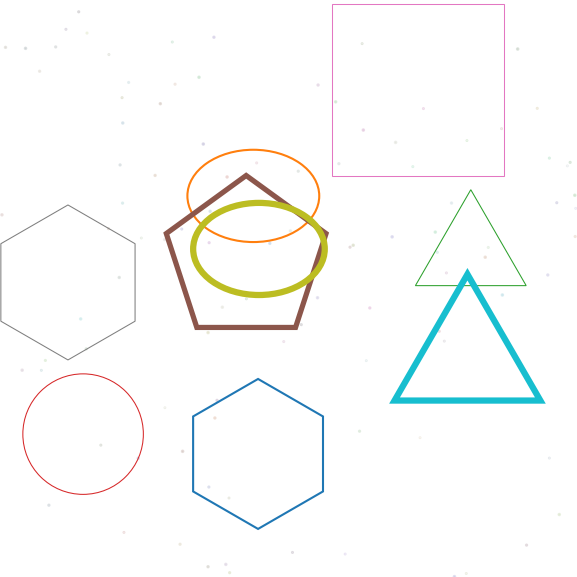[{"shape": "hexagon", "thickness": 1, "radius": 0.65, "center": [0.447, 0.213]}, {"shape": "oval", "thickness": 1, "radius": 0.57, "center": [0.439, 0.66]}, {"shape": "triangle", "thickness": 0.5, "radius": 0.55, "center": [0.815, 0.56]}, {"shape": "circle", "thickness": 0.5, "radius": 0.52, "center": [0.144, 0.247]}, {"shape": "pentagon", "thickness": 2.5, "radius": 0.73, "center": [0.426, 0.55]}, {"shape": "square", "thickness": 0.5, "radius": 0.75, "center": [0.724, 0.844]}, {"shape": "hexagon", "thickness": 0.5, "radius": 0.67, "center": [0.118, 0.51]}, {"shape": "oval", "thickness": 3, "radius": 0.57, "center": [0.448, 0.568]}, {"shape": "triangle", "thickness": 3, "radius": 0.73, "center": [0.809, 0.378]}]